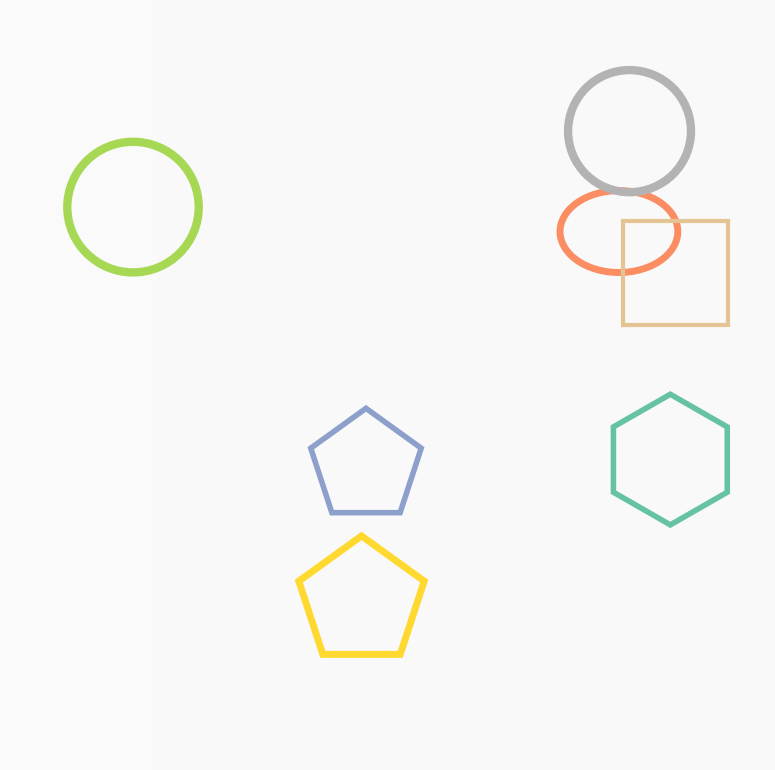[{"shape": "hexagon", "thickness": 2, "radius": 0.42, "center": [0.865, 0.403]}, {"shape": "oval", "thickness": 2.5, "radius": 0.38, "center": [0.799, 0.699]}, {"shape": "pentagon", "thickness": 2, "radius": 0.37, "center": [0.472, 0.395]}, {"shape": "circle", "thickness": 3, "radius": 0.42, "center": [0.172, 0.731]}, {"shape": "pentagon", "thickness": 2.5, "radius": 0.43, "center": [0.466, 0.219]}, {"shape": "square", "thickness": 1.5, "radius": 0.34, "center": [0.871, 0.645]}, {"shape": "circle", "thickness": 3, "radius": 0.4, "center": [0.812, 0.83]}]